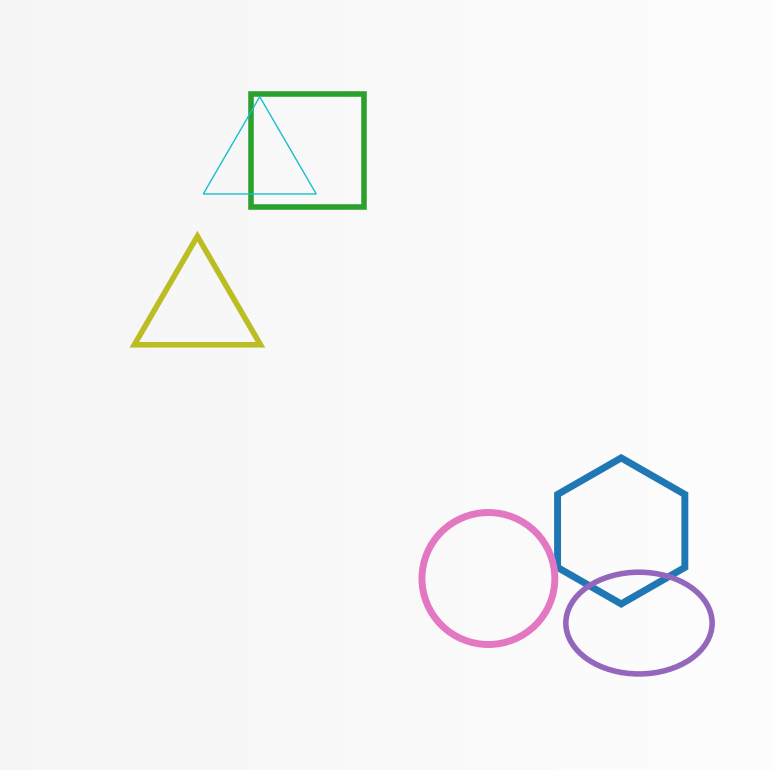[{"shape": "hexagon", "thickness": 2.5, "radius": 0.47, "center": [0.802, 0.31]}, {"shape": "square", "thickness": 2, "radius": 0.37, "center": [0.397, 0.805]}, {"shape": "oval", "thickness": 2, "radius": 0.47, "center": [0.824, 0.191]}, {"shape": "circle", "thickness": 2.5, "radius": 0.43, "center": [0.63, 0.249]}, {"shape": "triangle", "thickness": 2, "radius": 0.47, "center": [0.255, 0.599]}, {"shape": "triangle", "thickness": 0.5, "radius": 0.42, "center": [0.335, 0.79]}]